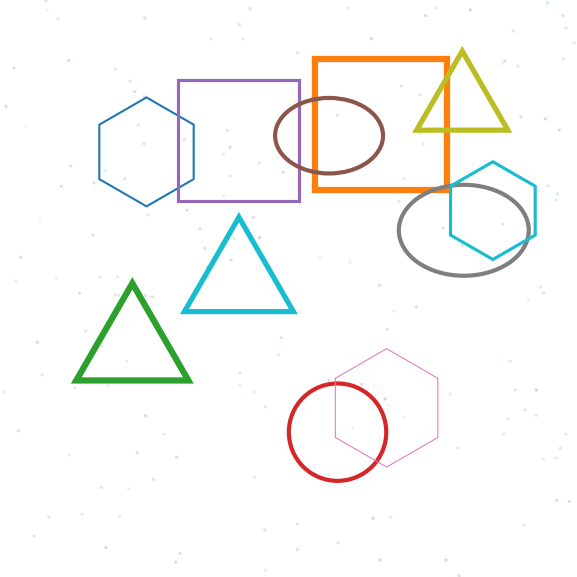[{"shape": "hexagon", "thickness": 1, "radius": 0.47, "center": [0.254, 0.736]}, {"shape": "square", "thickness": 3, "radius": 0.57, "center": [0.66, 0.783]}, {"shape": "triangle", "thickness": 3, "radius": 0.56, "center": [0.229, 0.396]}, {"shape": "circle", "thickness": 2, "radius": 0.42, "center": [0.584, 0.251]}, {"shape": "square", "thickness": 1.5, "radius": 0.52, "center": [0.413, 0.756]}, {"shape": "oval", "thickness": 2, "radius": 0.47, "center": [0.57, 0.764]}, {"shape": "hexagon", "thickness": 0.5, "radius": 0.51, "center": [0.669, 0.293]}, {"shape": "oval", "thickness": 2, "radius": 0.56, "center": [0.803, 0.6]}, {"shape": "triangle", "thickness": 2.5, "radius": 0.46, "center": [0.8, 0.819]}, {"shape": "hexagon", "thickness": 1.5, "radius": 0.42, "center": [0.853, 0.634]}, {"shape": "triangle", "thickness": 2.5, "radius": 0.54, "center": [0.414, 0.514]}]